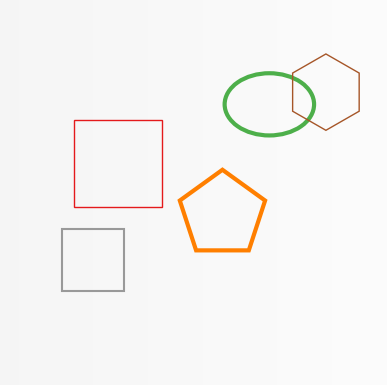[{"shape": "square", "thickness": 1, "radius": 0.57, "center": [0.305, 0.575]}, {"shape": "oval", "thickness": 3, "radius": 0.58, "center": [0.695, 0.729]}, {"shape": "pentagon", "thickness": 3, "radius": 0.58, "center": [0.574, 0.443]}, {"shape": "hexagon", "thickness": 1, "radius": 0.5, "center": [0.841, 0.761]}, {"shape": "square", "thickness": 1.5, "radius": 0.4, "center": [0.239, 0.325]}]